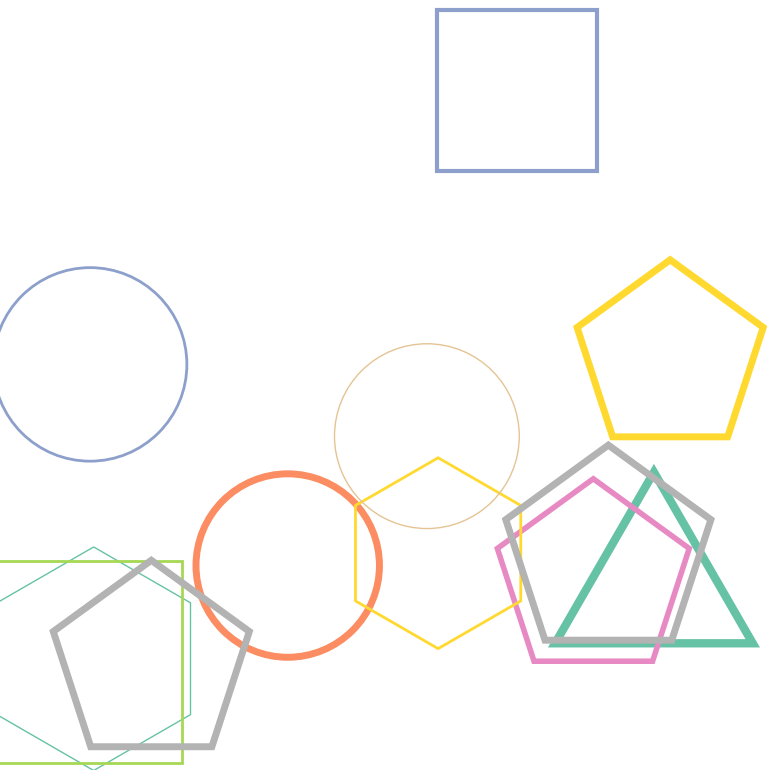[{"shape": "hexagon", "thickness": 0.5, "radius": 0.73, "center": [0.122, 0.144]}, {"shape": "triangle", "thickness": 3, "radius": 0.74, "center": [0.849, 0.239]}, {"shape": "circle", "thickness": 2.5, "radius": 0.6, "center": [0.374, 0.266]}, {"shape": "square", "thickness": 1.5, "radius": 0.52, "center": [0.672, 0.882]}, {"shape": "circle", "thickness": 1, "radius": 0.63, "center": [0.117, 0.527]}, {"shape": "pentagon", "thickness": 2, "radius": 0.65, "center": [0.771, 0.247]}, {"shape": "square", "thickness": 1, "radius": 0.66, "center": [0.104, 0.141]}, {"shape": "pentagon", "thickness": 2.5, "radius": 0.64, "center": [0.87, 0.535]}, {"shape": "hexagon", "thickness": 1, "radius": 0.62, "center": [0.569, 0.282]}, {"shape": "circle", "thickness": 0.5, "radius": 0.6, "center": [0.554, 0.434]}, {"shape": "pentagon", "thickness": 2.5, "radius": 0.67, "center": [0.196, 0.139]}, {"shape": "pentagon", "thickness": 2.5, "radius": 0.7, "center": [0.79, 0.282]}]